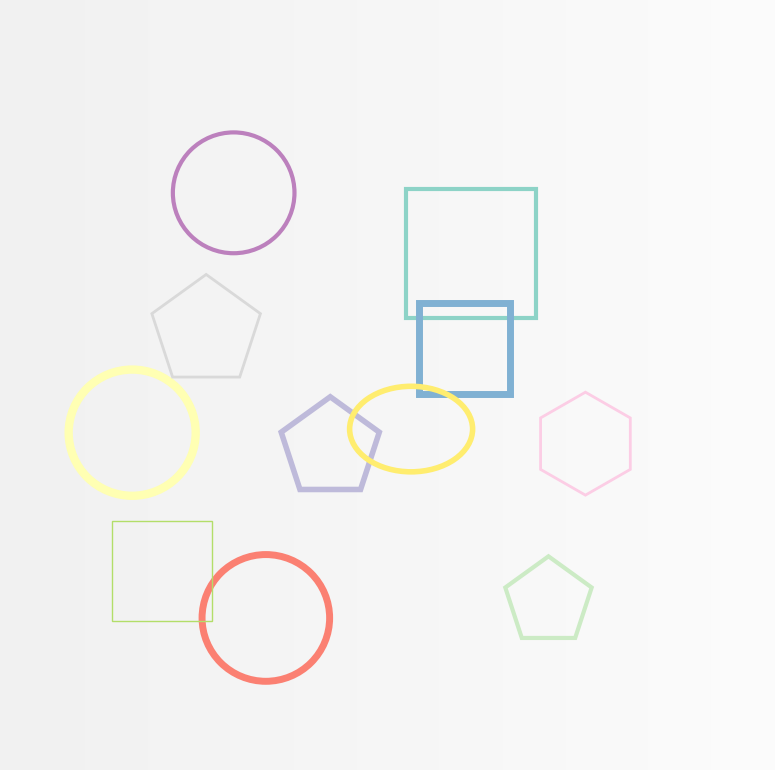[{"shape": "square", "thickness": 1.5, "radius": 0.42, "center": [0.607, 0.671]}, {"shape": "circle", "thickness": 3, "radius": 0.41, "center": [0.171, 0.438]}, {"shape": "pentagon", "thickness": 2, "radius": 0.33, "center": [0.426, 0.418]}, {"shape": "circle", "thickness": 2.5, "radius": 0.41, "center": [0.343, 0.197]}, {"shape": "square", "thickness": 2.5, "radius": 0.3, "center": [0.599, 0.548]}, {"shape": "square", "thickness": 0.5, "radius": 0.33, "center": [0.209, 0.259]}, {"shape": "hexagon", "thickness": 1, "radius": 0.33, "center": [0.755, 0.424]}, {"shape": "pentagon", "thickness": 1, "radius": 0.37, "center": [0.266, 0.57]}, {"shape": "circle", "thickness": 1.5, "radius": 0.39, "center": [0.302, 0.75]}, {"shape": "pentagon", "thickness": 1.5, "radius": 0.29, "center": [0.708, 0.219]}, {"shape": "oval", "thickness": 2, "radius": 0.4, "center": [0.53, 0.443]}]